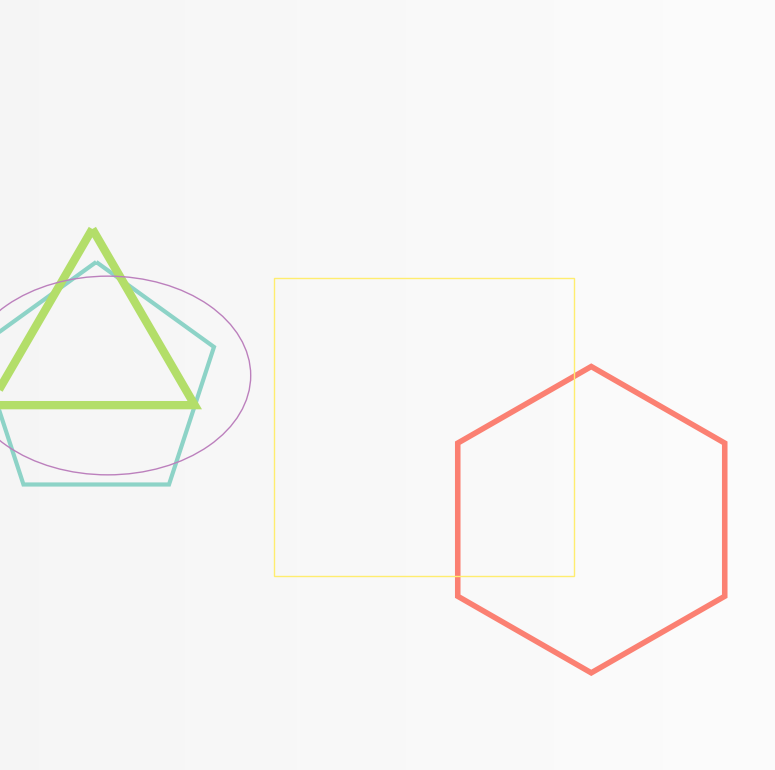[{"shape": "pentagon", "thickness": 1.5, "radius": 0.8, "center": [0.124, 0.5]}, {"shape": "hexagon", "thickness": 2, "radius": 0.99, "center": [0.763, 0.325]}, {"shape": "triangle", "thickness": 3, "radius": 0.76, "center": [0.119, 0.55]}, {"shape": "oval", "thickness": 0.5, "radius": 0.92, "center": [0.139, 0.512]}, {"shape": "square", "thickness": 0.5, "radius": 0.97, "center": [0.547, 0.445]}]